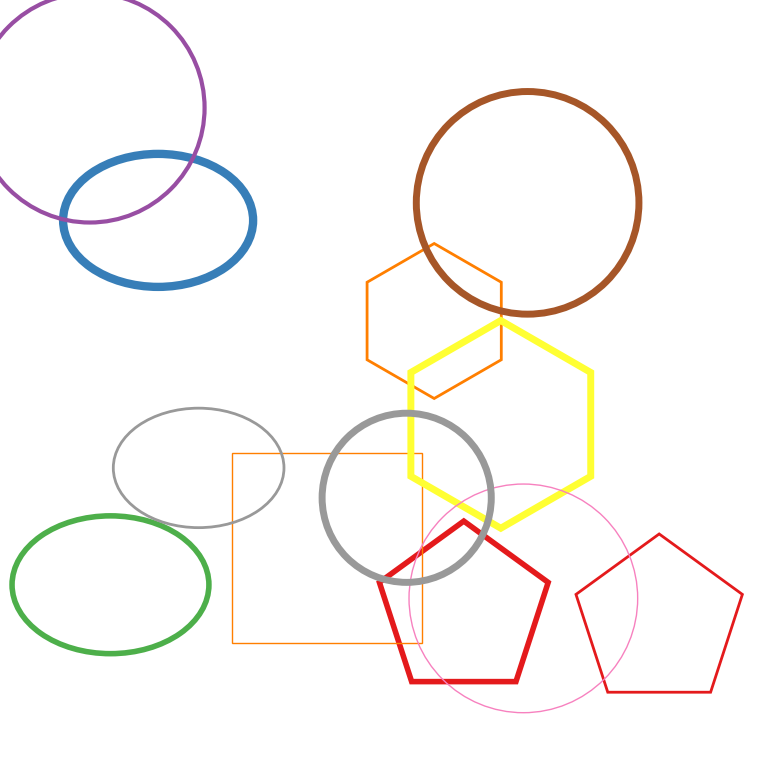[{"shape": "pentagon", "thickness": 2, "radius": 0.58, "center": [0.602, 0.208]}, {"shape": "pentagon", "thickness": 1, "radius": 0.57, "center": [0.856, 0.193]}, {"shape": "oval", "thickness": 3, "radius": 0.62, "center": [0.205, 0.714]}, {"shape": "oval", "thickness": 2, "radius": 0.64, "center": [0.143, 0.241]}, {"shape": "circle", "thickness": 1.5, "radius": 0.74, "center": [0.117, 0.86]}, {"shape": "hexagon", "thickness": 1, "radius": 0.5, "center": [0.564, 0.583]}, {"shape": "square", "thickness": 0.5, "radius": 0.62, "center": [0.425, 0.289]}, {"shape": "hexagon", "thickness": 2.5, "radius": 0.67, "center": [0.65, 0.449]}, {"shape": "circle", "thickness": 2.5, "radius": 0.72, "center": [0.685, 0.737]}, {"shape": "circle", "thickness": 0.5, "radius": 0.74, "center": [0.68, 0.223]}, {"shape": "circle", "thickness": 2.5, "radius": 0.55, "center": [0.528, 0.354]}, {"shape": "oval", "thickness": 1, "radius": 0.55, "center": [0.258, 0.392]}]